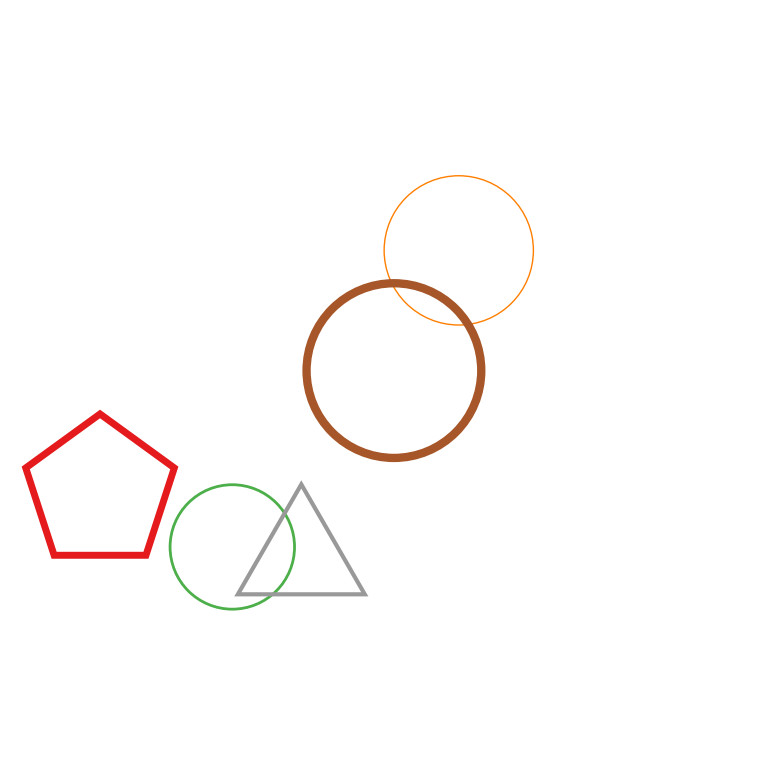[{"shape": "pentagon", "thickness": 2.5, "radius": 0.51, "center": [0.13, 0.361]}, {"shape": "circle", "thickness": 1, "radius": 0.4, "center": [0.302, 0.29]}, {"shape": "circle", "thickness": 0.5, "radius": 0.48, "center": [0.596, 0.675]}, {"shape": "circle", "thickness": 3, "radius": 0.57, "center": [0.512, 0.519]}, {"shape": "triangle", "thickness": 1.5, "radius": 0.48, "center": [0.391, 0.276]}]